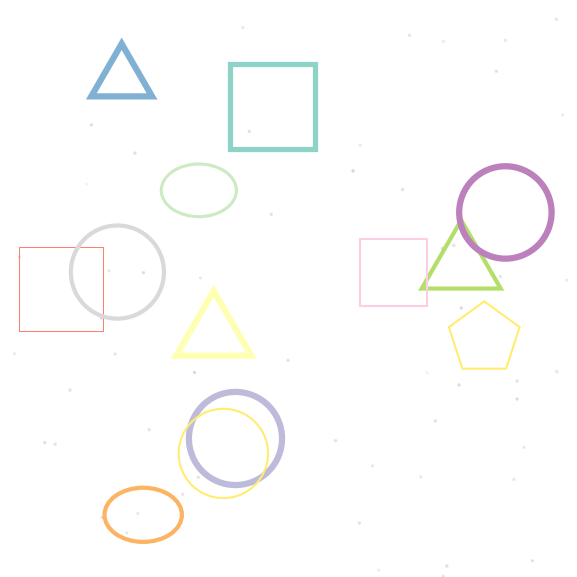[{"shape": "square", "thickness": 2.5, "radius": 0.37, "center": [0.472, 0.814]}, {"shape": "triangle", "thickness": 3, "radius": 0.37, "center": [0.37, 0.421]}, {"shape": "circle", "thickness": 3, "radius": 0.4, "center": [0.408, 0.24]}, {"shape": "square", "thickness": 0.5, "radius": 0.36, "center": [0.106, 0.498]}, {"shape": "triangle", "thickness": 3, "radius": 0.3, "center": [0.211, 0.863]}, {"shape": "oval", "thickness": 2, "radius": 0.34, "center": [0.248, 0.108]}, {"shape": "triangle", "thickness": 2, "radius": 0.39, "center": [0.799, 0.539]}, {"shape": "square", "thickness": 1, "radius": 0.29, "center": [0.681, 0.528]}, {"shape": "circle", "thickness": 2, "radius": 0.4, "center": [0.203, 0.528]}, {"shape": "circle", "thickness": 3, "radius": 0.4, "center": [0.875, 0.631]}, {"shape": "oval", "thickness": 1.5, "radius": 0.33, "center": [0.344, 0.67]}, {"shape": "pentagon", "thickness": 1, "radius": 0.32, "center": [0.839, 0.413]}, {"shape": "circle", "thickness": 1, "radius": 0.39, "center": [0.387, 0.214]}]